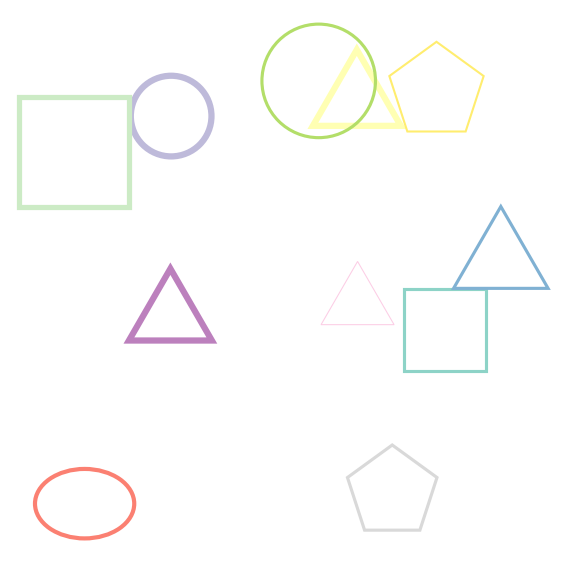[{"shape": "square", "thickness": 1.5, "radius": 0.35, "center": [0.77, 0.428]}, {"shape": "triangle", "thickness": 3, "radius": 0.44, "center": [0.618, 0.825]}, {"shape": "circle", "thickness": 3, "radius": 0.35, "center": [0.296, 0.798]}, {"shape": "oval", "thickness": 2, "radius": 0.43, "center": [0.147, 0.127]}, {"shape": "triangle", "thickness": 1.5, "radius": 0.47, "center": [0.867, 0.547]}, {"shape": "circle", "thickness": 1.5, "radius": 0.49, "center": [0.552, 0.859]}, {"shape": "triangle", "thickness": 0.5, "radius": 0.36, "center": [0.619, 0.473]}, {"shape": "pentagon", "thickness": 1.5, "radius": 0.41, "center": [0.679, 0.147]}, {"shape": "triangle", "thickness": 3, "radius": 0.41, "center": [0.295, 0.451]}, {"shape": "square", "thickness": 2.5, "radius": 0.48, "center": [0.128, 0.736]}, {"shape": "pentagon", "thickness": 1, "radius": 0.43, "center": [0.756, 0.841]}]